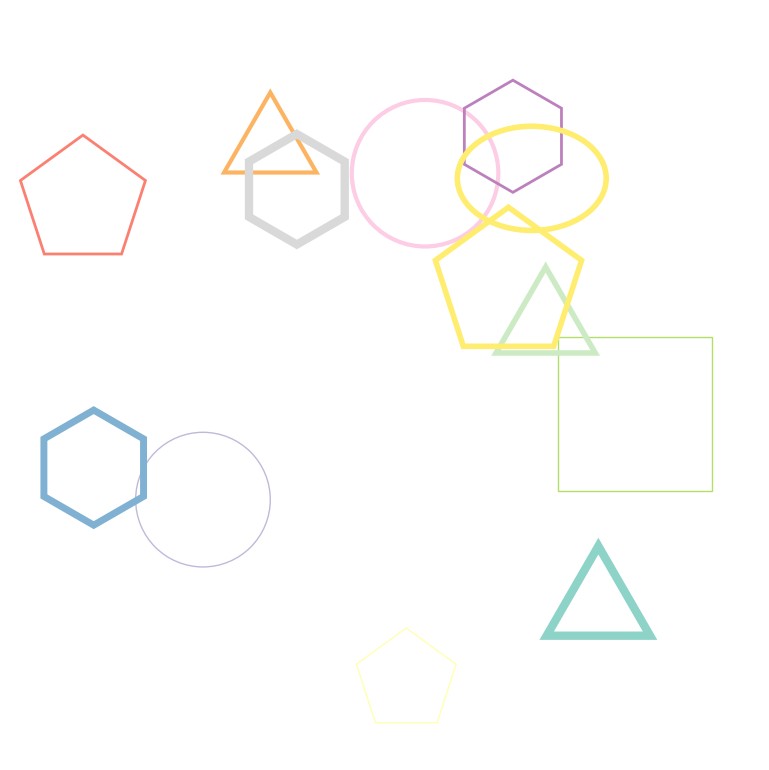[{"shape": "triangle", "thickness": 3, "radius": 0.39, "center": [0.777, 0.213]}, {"shape": "pentagon", "thickness": 0.5, "radius": 0.34, "center": [0.528, 0.116]}, {"shape": "circle", "thickness": 0.5, "radius": 0.44, "center": [0.264, 0.351]}, {"shape": "pentagon", "thickness": 1, "radius": 0.43, "center": [0.108, 0.739]}, {"shape": "hexagon", "thickness": 2.5, "radius": 0.37, "center": [0.122, 0.393]}, {"shape": "triangle", "thickness": 1.5, "radius": 0.35, "center": [0.351, 0.811]}, {"shape": "square", "thickness": 0.5, "radius": 0.5, "center": [0.825, 0.463]}, {"shape": "circle", "thickness": 1.5, "radius": 0.48, "center": [0.552, 0.775]}, {"shape": "hexagon", "thickness": 3, "radius": 0.36, "center": [0.386, 0.754]}, {"shape": "hexagon", "thickness": 1, "radius": 0.36, "center": [0.666, 0.823]}, {"shape": "triangle", "thickness": 2, "radius": 0.37, "center": [0.709, 0.579]}, {"shape": "pentagon", "thickness": 2, "radius": 0.5, "center": [0.66, 0.631]}, {"shape": "oval", "thickness": 2, "radius": 0.48, "center": [0.691, 0.768]}]